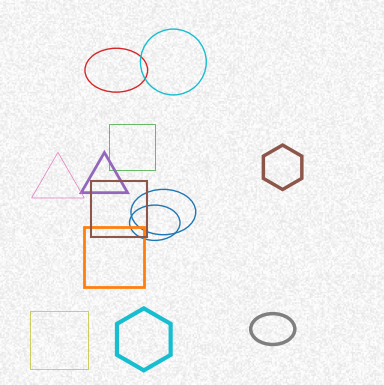[{"shape": "oval", "thickness": 1, "radius": 0.33, "center": [0.402, 0.421]}, {"shape": "oval", "thickness": 1, "radius": 0.42, "center": [0.424, 0.449]}, {"shape": "square", "thickness": 2, "radius": 0.39, "center": [0.296, 0.331]}, {"shape": "square", "thickness": 0.5, "radius": 0.3, "center": [0.342, 0.617]}, {"shape": "oval", "thickness": 1, "radius": 0.41, "center": [0.302, 0.818]}, {"shape": "triangle", "thickness": 2, "radius": 0.35, "center": [0.271, 0.534]}, {"shape": "hexagon", "thickness": 2.5, "radius": 0.29, "center": [0.734, 0.566]}, {"shape": "square", "thickness": 1.5, "radius": 0.37, "center": [0.31, 0.457]}, {"shape": "triangle", "thickness": 0.5, "radius": 0.4, "center": [0.151, 0.525]}, {"shape": "oval", "thickness": 2.5, "radius": 0.29, "center": [0.708, 0.145]}, {"shape": "square", "thickness": 0.5, "radius": 0.38, "center": [0.152, 0.117]}, {"shape": "hexagon", "thickness": 3, "radius": 0.4, "center": [0.374, 0.119]}, {"shape": "circle", "thickness": 1, "radius": 0.43, "center": [0.45, 0.839]}]